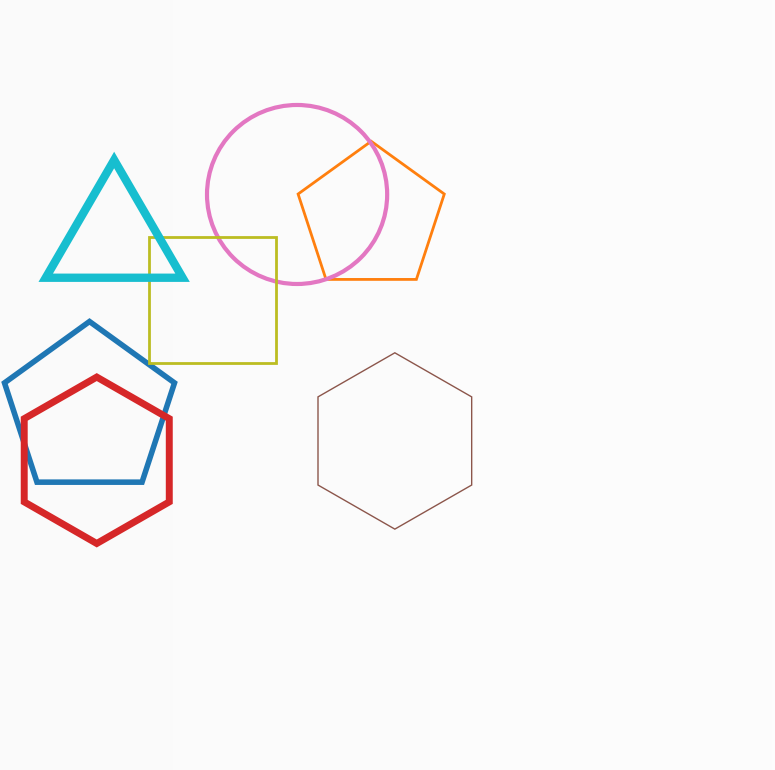[{"shape": "pentagon", "thickness": 2, "radius": 0.58, "center": [0.115, 0.467]}, {"shape": "pentagon", "thickness": 1, "radius": 0.5, "center": [0.479, 0.717]}, {"shape": "hexagon", "thickness": 2.5, "radius": 0.54, "center": [0.125, 0.402]}, {"shape": "hexagon", "thickness": 0.5, "radius": 0.57, "center": [0.509, 0.427]}, {"shape": "circle", "thickness": 1.5, "radius": 0.58, "center": [0.383, 0.747]}, {"shape": "square", "thickness": 1, "radius": 0.41, "center": [0.274, 0.61]}, {"shape": "triangle", "thickness": 3, "radius": 0.51, "center": [0.147, 0.69]}]